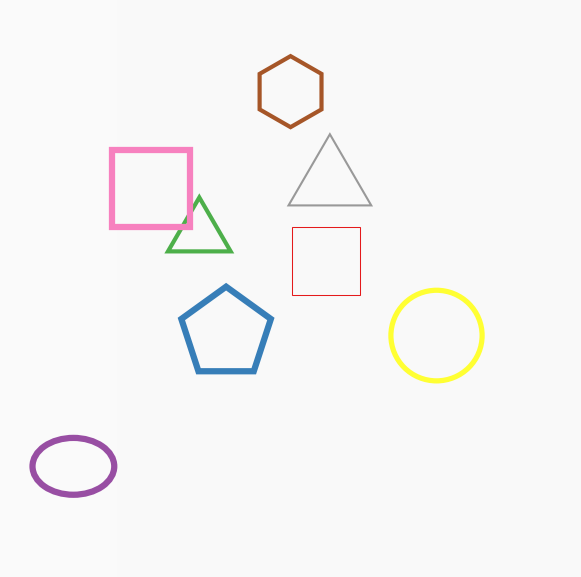[{"shape": "square", "thickness": 0.5, "radius": 0.29, "center": [0.561, 0.547]}, {"shape": "pentagon", "thickness": 3, "radius": 0.4, "center": [0.389, 0.422]}, {"shape": "triangle", "thickness": 2, "radius": 0.31, "center": [0.343, 0.595]}, {"shape": "oval", "thickness": 3, "radius": 0.35, "center": [0.126, 0.192]}, {"shape": "circle", "thickness": 2.5, "radius": 0.39, "center": [0.751, 0.418]}, {"shape": "hexagon", "thickness": 2, "radius": 0.31, "center": [0.5, 0.84]}, {"shape": "square", "thickness": 3, "radius": 0.33, "center": [0.26, 0.673]}, {"shape": "triangle", "thickness": 1, "radius": 0.41, "center": [0.568, 0.685]}]